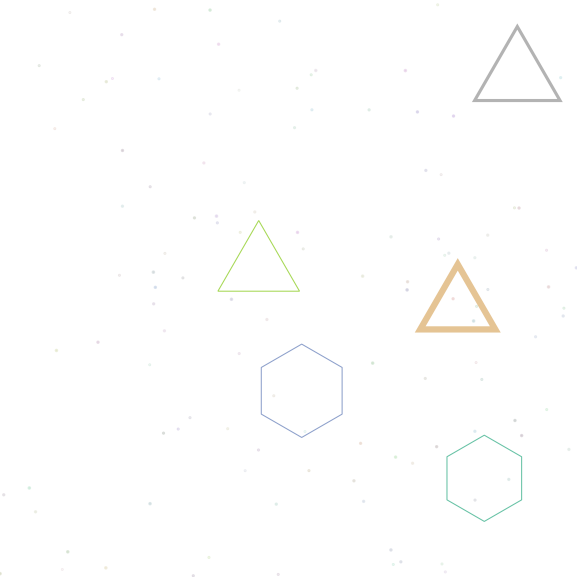[{"shape": "hexagon", "thickness": 0.5, "radius": 0.37, "center": [0.839, 0.171]}, {"shape": "hexagon", "thickness": 0.5, "radius": 0.4, "center": [0.522, 0.322]}, {"shape": "triangle", "thickness": 0.5, "radius": 0.41, "center": [0.448, 0.536]}, {"shape": "triangle", "thickness": 3, "radius": 0.38, "center": [0.793, 0.466]}, {"shape": "triangle", "thickness": 1.5, "radius": 0.43, "center": [0.896, 0.868]}]